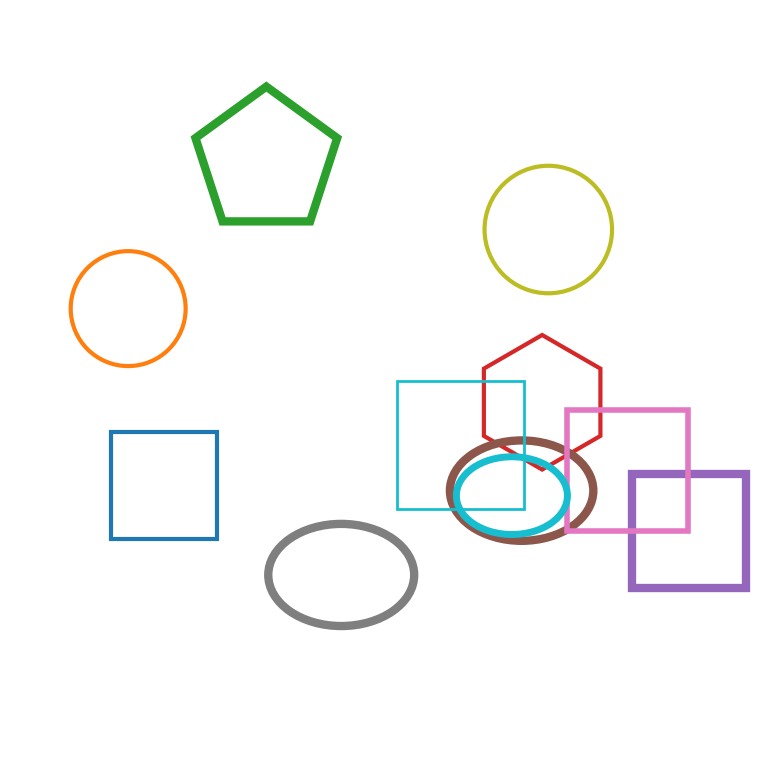[{"shape": "square", "thickness": 1.5, "radius": 0.35, "center": [0.213, 0.369]}, {"shape": "circle", "thickness": 1.5, "radius": 0.37, "center": [0.166, 0.599]}, {"shape": "pentagon", "thickness": 3, "radius": 0.48, "center": [0.346, 0.791]}, {"shape": "hexagon", "thickness": 1.5, "radius": 0.44, "center": [0.704, 0.478]}, {"shape": "square", "thickness": 3, "radius": 0.37, "center": [0.895, 0.311]}, {"shape": "oval", "thickness": 3, "radius": 0.47, "center": [0.677, 0.363]}, {"shape": "square", "thickness": 2, "radius": 0.39, "center": [0.815, 0.389]}, {"shape": "oval", "thickness": 3, "radius": 0.47, "center": [0.443, 0.253]}, {"shape": "circle", "thickness": 1.5, "radius": 0.41, "center": [0.712, 0.702]}, {"shape": "oval", "thickness": 2.5, "radius": 0.36, "center": [0.665, 0.356]}, {"shape": "square", "thickness": 1, "radius": 0.41, "center": [0.598, 0.422]}]